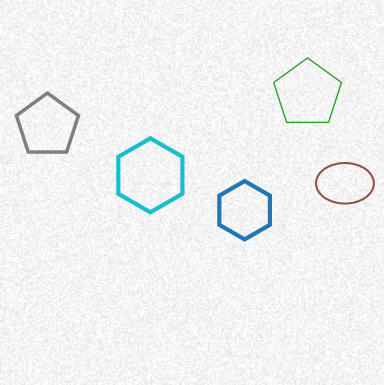[{"shape": "hexagon", "thickness": 3, "radius": 0.38, "center": [0.635, 0.454]}, {"shape": "pentagon", "thickness": 1, "radius": 0.46, "center": [0.799, 0.757]}, {"shape": "oval", "thickness": 1.5, "radius": 0.38, "center": [0.896, 0.524]}, {"shape": "pentagon", "thickness": 2.5, "radius": 0.42, "center": [0.123, 0.674]}, {"shape": "hexagon", "thickness": 3, "radius": 0.48, "center": [0.391, 0.545]}]